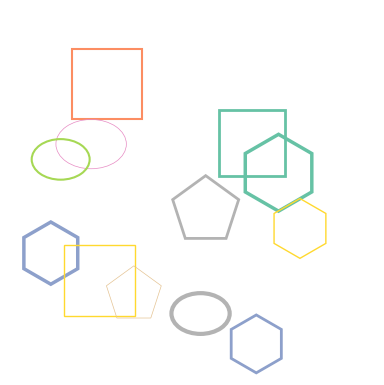[{"shape": "square", "thickness": 2, "radius": 0.43, "center": [0.656, 0.628]}, {"shape": "hexagon", "thickness": 2.5, "radius": 0.5, "center": [0.723, 0.551]}, {"shape": "square", "thickness": 1.5, "radius": 0.45, "center": [0.279, 0.782]}, {"shape": "hexagon", "thickness": 2.5, "radius": 0.4, "center": [0.132, 0.343]}, {"shape": "hexagon", "thickness": 2, "radius": 0.38, "center": [0.666, 0.107]}, {"shape": "oval", "thickness": 0.5, "radius": 0.46, "center": [0.237, 0.626]}, {"shape": "oval", "thickness": 1.5, "radius": 0.38, "center": [0.158, 0.586]}, {"shape": "square", "thickness": 1, "radius": 0.46, "center": [0.257, 0.273]}, {"shape": "hexagon", "thickness": 1, "radius": 0.39, "center": [0.779, 0.407]}, {"shape": "pentagon", "thickness": 0.5, "radius": 0.37, "center": [0.348, 0.235]}, {"shape": "oval", "thickness": 3, "radius": 0.38, "center": [0.521, 0.186]}, {"shape": "pentagon", "thickness": 2, "radius": 0.45, "center": [0.534, 0.454]}]